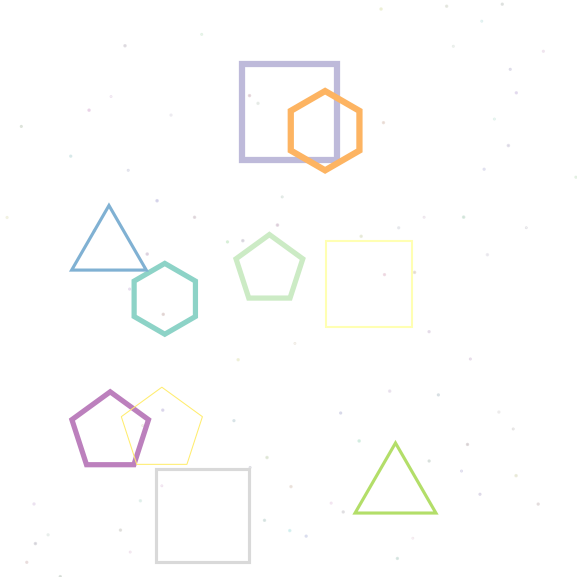[{"shape": "hexagon", "thickness": 2.5, "radius": 0.31, "center": [0.285, 0.482]}, {"shape": "square", "thickness": 1, "radius": 0.37, "center": [0.639, 0.508]}, {"shape": "square", "thickness": 3, "radius": 0.41, "center": [0.501, 0.805]}, {"shape": "triangle", "thickness": 1.5, "radius": 0.37, "center": [0.189, 0.569]}, {"shape": "hexagon", "thickness": 3, "radius": 0.34, "center": [0.563, 0.773]}, {"shape": "triangle", "thickness": 1.5, "radius": 0.4, "center": [0.685, 0.151]}, {"shape": "square", "thickness": 1.5, "radius": 0.4, "center": [0.351, 0.106]}, {"shape": "pentagon", "thickness": 2.5, "radius": 0.35, "center": [0.191, 0.251]}, {"shape": "pentagon", "thickness": 2.5, "radius": 0.3, "center": [0.466, 0.532]}, {"shape": "pentagon", "thickness": 0.5, "radius": 0.37, "center": [0.28, 0.255]}]